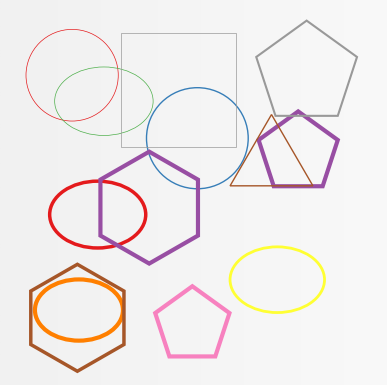[{"shape": "oval", "thickness": 2.5, "radius": 0.62, "center": [0.252, 0.443]}, {"shape": "circle", "thickness": 0.5, "radius": 0.6, "center": [0.186, 0.805]}, {"shape": "circle", "thickness": 1, "radius": 0.66, "center": [0.509, 0.641]}, {"shape": "oval", "thickness": 0.5, "radius": 0.64, "center": [0.268, 0.737]}, {"shape": "pentagon", "thickness": 3, "radius": 0.54, "center": [0.77, 0.603]}, {"shape": "hexagon", "thickness": 3, "radius": 0.73, "center": [0.385, 0.461]}, {"shape": "oval", "thickness": 3, "radius": 0.57, "center": [0.204, 0.195]}, {"shape": "oval", "thickness": 2, "radius": 0.61, "center": [0.716, 0.274]}, {"shape": "triangle", "thickness": 1, "radius": 0.62, "center": [0.701, 0.579]}, {"shape": "hexagon", "thickness": 2.5, "radius": 0.69, "center": [0.2, 0.175]}, {"shape": "pentagon", "thickness": 3, "radius": 0.5, "center": [0.496, 0.156]}, {"shape": "pentagon", "thickness": 1.5, "radius": 0.68, "center": [0.791, 0.81]}, {"shape": "square", "thickness": 0.5, "radius": 0.74, "center": [0.461, 0.766]}]